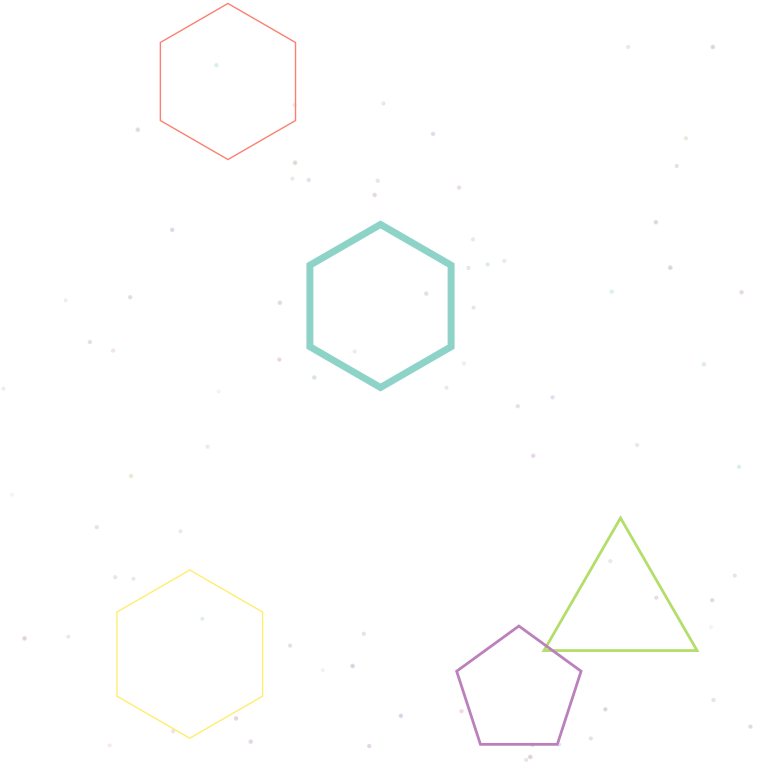[{"shape": "hexagon", "thickness": 2.5, "radius": 0.53, "center": [0.494, 0.603]}, {"shape": "hexagon", "thickness": 0.5, "radius": 0.51, "center": [0.296, 0.894]}, {"shape": "triangle", "thickness": 1, "radius": 0.57, "center": [0.806, 0.213]}, {"shape": "pentagon", "thickness": 1, "radius": 0.42, "center": [0.674, 0.102]}, {"shape": "hexagon", "thickness": 0.5, "radius": 0.55, "center": [0.246, 0.151]}]